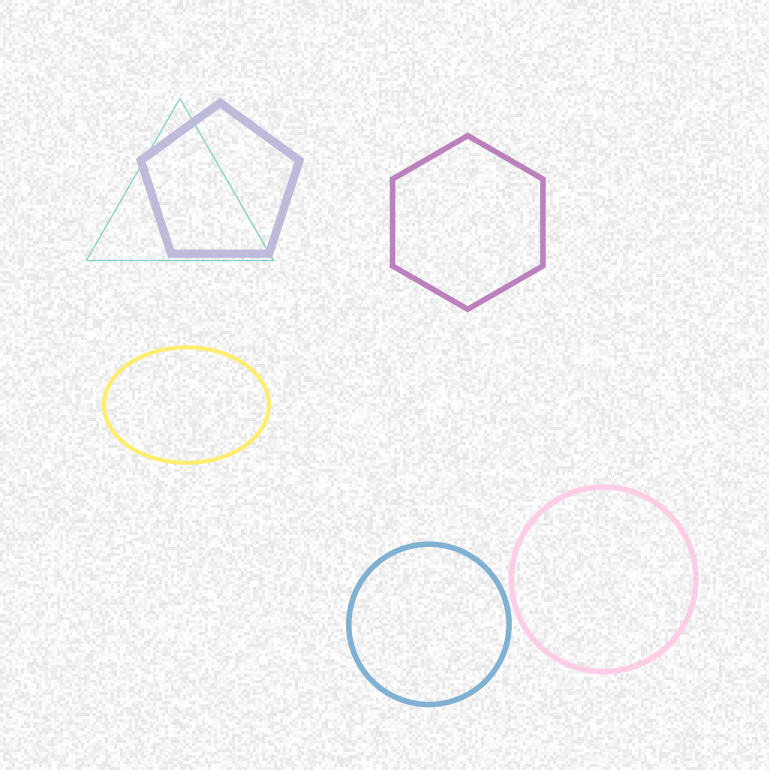[{"shape": "triangle", "thickness": 0.5, "radius": 0.7, "center": [0.234, 0.732]}, {"shape": "pentagon", "thickness": 3, "radius": 0.54, "center": [0.286, 0.758]}, {"shape": "circle", "thickness": 2, "radius": 0.52, "center": [0.557, 0.189]}, {"shape": "circle", "thickness": 2, "radius": 0.6, "center": [0.784, 0.248]}, {"shape": "hexagon", "thickness": 2, "radius": 0.56, "center": [0.607, 0.711]}, {"shape": "oval", "thickness": 1.5, "radius": 0.54, "center": [0.242, 0.474]}]